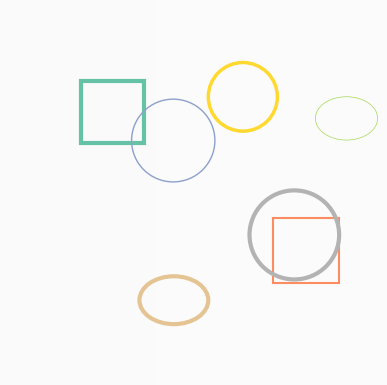[{"shape": "square", "thickness": 3, "radius": 0.41, "center": [0.29, 0.71]}, {"shape": "square", "thickness": 1.5, "radius": 0.42, "center": [0.789, 0.348]}, {"shape": "circle", "thickness": 1, "radius": 0.54, "center": [0.447, 0.635]}, {"shape": "oval", "thickness": 0.5, "radius": 0.4, "center": [0.894, 0.692]}, {"shape": "circle", "thickness": 2.5, "radius": 0.45, "center": [0.627, 0.748]}, {"shape": "oval", "thickness": 3, "radius": 0.44, "center": [0.449, 0.22]}, {"shape": "circle", "thickness": 3, "radius": 0.58, "center": [0.76, 0.39]}]